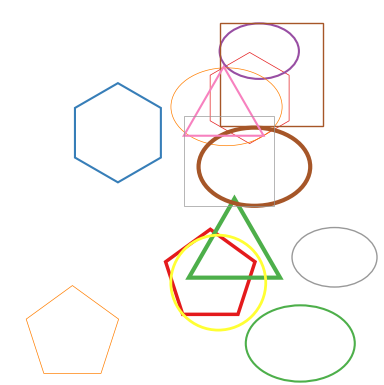[{"shape": "pentagon", "thickness": 2.5, "radius": 0.61, "center": [0.546, 0.282]}, {"shape": "hexagon", "thickness": 0.5, "radius": 0.59, "center": [0.648, 0.745]}, {"shape": "hexagon", "thickness": 1.5, "radius": 0.64, "center": [0.306, 0.655]}, {"shape": "oval", "thickness": 1.5, "radius": 0.71, "center": [0.78, 0.108]}, {"shape": "triangle", "thickness": 3, "radius": 0.68, "center": [0.609, 0.347]}, {"shape": "oval", "thickness": 1.5, "radius": 0.51, "center": [0.673, 0.867]}, {"shape": "oval", "thickness": 0.5, "radius": 0.72, "center": [0.588, 0.723]}, {"shape": "pentagon", "thickness": 0.5, "radius": 0.63, "center": [0.188, 0.132]}, {"shape": "circle", "thickness": 2, "radius": 0.62, "center": [0.567, 0.266]}, {"shape": "square", "thickness": 1, "radius": 0.67, "center": [0.705, 0.806]}, {"shape": "oval", "thickness": 3, "radius": 0.73, "center": [0.661, 0.567]}, {"shape": "triangle", "thickness": 1.5, "radius": 0.6, "center": [0.581, 0.707]}, {"shape": "oval", "thickness": 1, "radius": 0.55, "center": [0.869, 0.332]}, {"shape": "square", "thickness": 0.5, "radius": 0.58, "center": [0.595, 0.582]}]